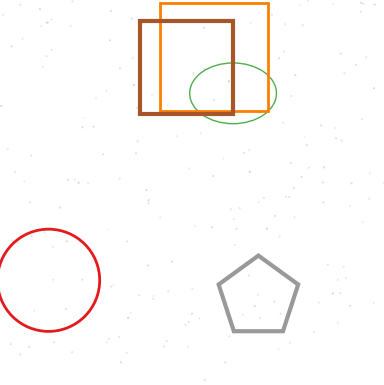[{"shape": "circle", "thickness": 2, "radius": 0.66, "center": [0.126, 0.272]}, {"shape": "oval", "thickness": 1, "radius": 0.56, "center": [0.605, 0.758]}, {"shape": "square", "thickness": 2, "radius": 0.7, "center": [0.556, 0.852]}, {"shape": "square", "thickness": 3, "radius": 0.61, "center": [0.484, 0.825]}, {"shape": "pentagon", "thickness": 3, "radius": 0.54, "center": [0.671, 0.228]}]